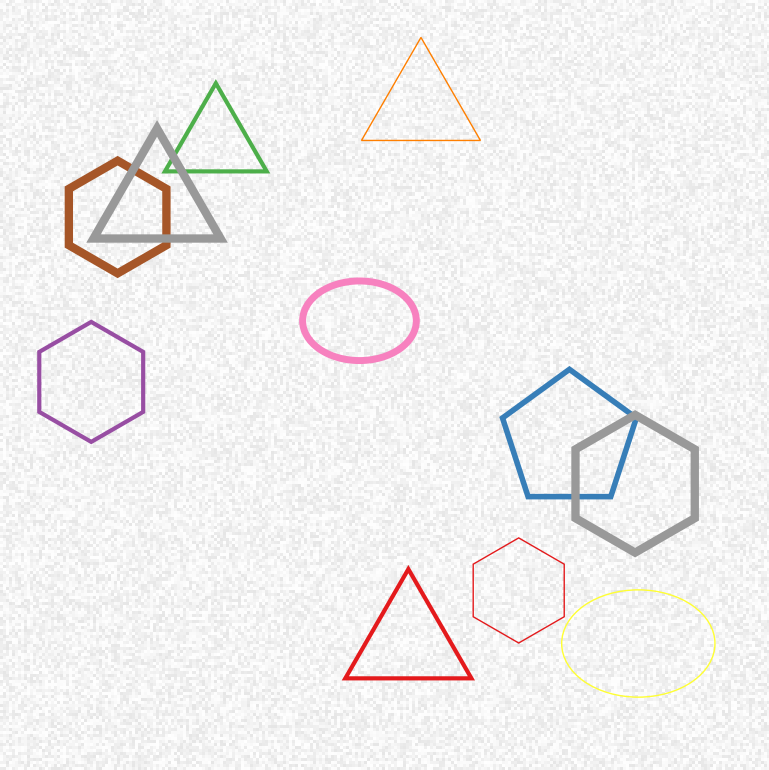[{"shape": "triangle", "thickness": 1.5, "radius": 0.47, "center": [0.53, 0.166]}, {"shape": "hexagon", "thickness": 0.5, "radius": 0.34, "center": [0.674, 0.233]}, {"shape": "pentagon", "thickness": 2, "radius": 0.46, "center": [0.74, 0.429]}, {"shape": "triangle", "thickness": 1.5, "radius": 0.38, "center": [0.28, 0.816]}, {"shape": "hexagon", "thickness": 1.5, "radius": 0.39, "center": [0.118, 0.504]}, {"shape": "triangle", "thickness": 0.5, "radius": 0.45, "center": [0.547, 0.862]}, {"shape": "oval", "thickness": 0.5, "radius": 0.5, "center": [0.829, 0.164]}, {"shape": "hexagon", "thickness": 3, "radius": 0.37, "center": [0.153, 0.718]}, {"shape": "oval", "thickness": 2.5, "radius": 0.37, "center": [0.467, 0.583]}, {"shape": "hexagon", "thickness": 3, "radius": 0.45, "center": [0.825, 0.372]}, {"shape": "triangle", "thickness": 3, "radius": 0.48, "center": [0.204, 0.738]}]